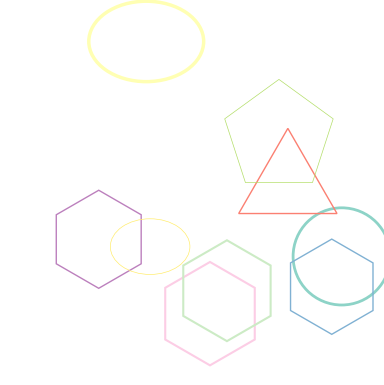[{"shape": "circle", "thickness": 2, "radius": 0.63, "center": [0.887, 0.334]}, {"shape": "oval", "thickness": 2.5, "radius": 0.75, "center": [0.38, 0.892]}, {"shape": "triangle", "thickness": 1, "radius": 0.74, "center": [0.748, 0.519]}, {"shape": "hexagon", "thickness": 1, "radius": 0.62, "center": [0.862, 0.255]}, {"shape": "pentagon", "thickness": 0.5, "radius": 0.74, "center": [0.725, 0.646]}, {"shape": "hexagon", "thickness": 1.5, "radius": 0.67, "center": [0.545, 0.185]}, {"shape": "hexagon", "thickness": 1, "radius": 0.64, "center": [0.256, 0.379]}, {"shape": "hexagon", "thickness": 1.5, "radius": 0.65, "center": [0.589, 0.245]}, {"shape": "oval", "thickness": 0.5, "radius": 0.52, "center": [0.39, 0.359]}]